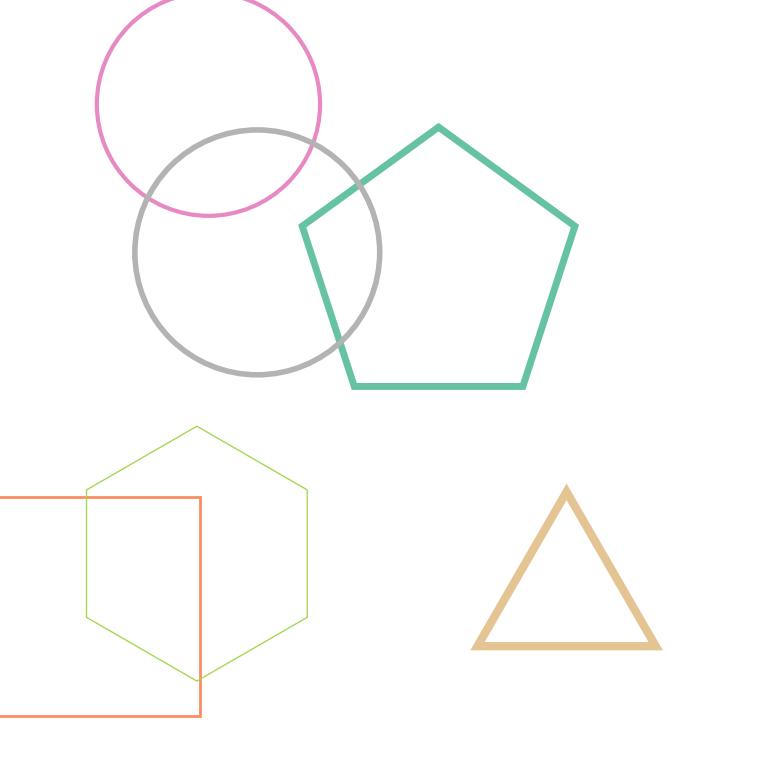[{"shape": "pentagon", "thickness": 2.5, "radius": 0.93, "center": [0.57, 0.649]}, {"shape": "square", "thickness": 1, "radius": 0.71, "center": [0.118, 0.212]}, {"shape": "circle", "thickness": 1.5, "radius": 0.72, "center": [0.271, 0.865]}, {"shape": "hexagon", "thickness": 0.5, "radius": 0.83, "center": [0.256, 0.281]}, {"shape": "triangle", "thickness": 3, "radius": 0.67, "center": [0.736, 0.228]}, {"shape": "circle", "thickness": 2, "radius": 0.8, "center": [0.334, 0.672]}]